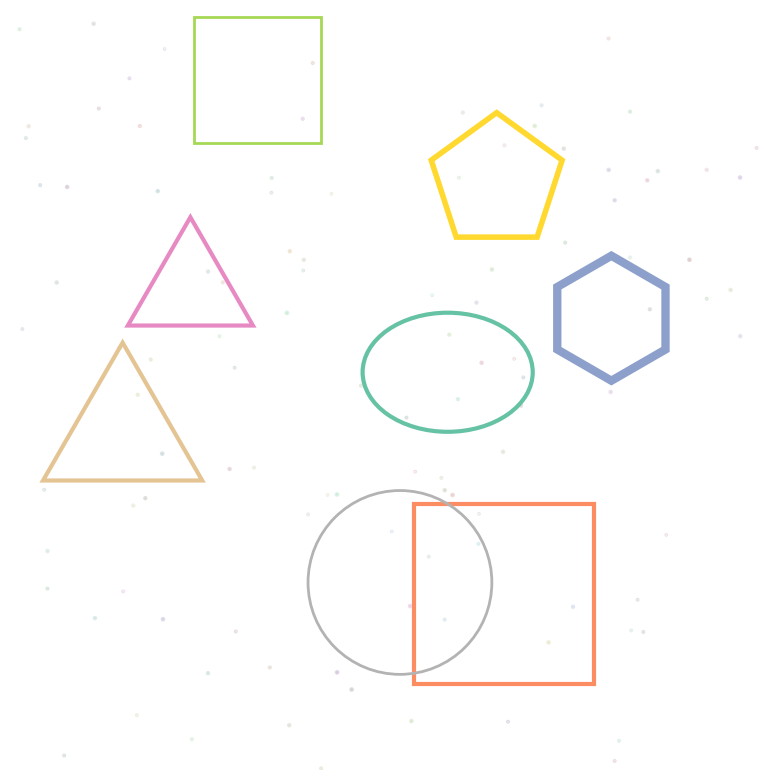[{"shape": "oval", "thickness": 1.5, "radius": 0.55, "center": [0.581, 0.517]}, {"shape": "square", "thickness": 1.5, "radius": 0.59, "center": [0.654, 0.228]}, {"shape": "hexagon", "thickness": 3, "radius": 0.41, "center": [0.794, 0.587]}, {"shape": "triangle", "thickness": 1.5, "radius": 0.47, "center": [0.247, 0.624]}, {"shape": "square", "thickness": 1, "radius": 0.41, "center": [0.334, 0.896]}, {"shape": "pentagon", "thickness": 2, "radius": 0.45, "center": [0.645, 0.764]}, {"shape": "triangle", "thickness": 1.5, "radius": 0.6, "center": [0.159, 0.436]}, {"shape": "circle", "thickness": 1, "radius": 0.6, "center": [0.519, 0.244]}]